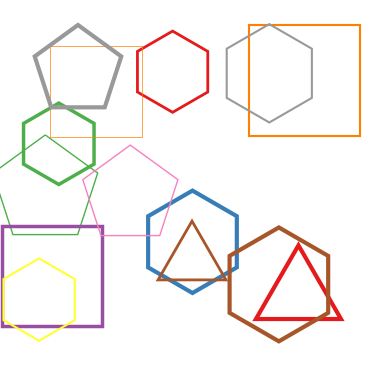[{"shape": "triangle", "thickness": 3, "radius": 0.64, "center": [0.775, 0.235]}, {"shape": "hexagon", "thickness": 2, "radius": 0.53, "center": [0.448, 0.814]}, {"shape": "hexagon", "thickness": 3, "radius": 0.66, "center": [0.5, 0.372]}, {"shape": "hexagon", "thickness": 2.5, "radius": 0.53, "center": [0.153, 0.627]}, {"shape": "pentagon", "thickness": 1, "radius": 0.72, "center": [0.118, 0.506]}, {"shape": "square", "thickness": 2.5, "radius": 0.65, "center": [0.135, 0.284]}, {"shape": "square", "thickness": 1.5, "radius": 0.72, "center": [0.791, 0.791]}, {"shape": "square", "thickness": 0.5, "radius": 0.59, "center": [0.25, 0.763]}, {"shape": "hexagon", "thickness": 1.5, "radius": 0.53, "center": [0.102, 0.222]}, {"shape": "hexagon", "thickness": 3, "radius": 0.74, "center": [0.724, 0.261]}, {"shape": "triangle", "thickness": 2, "radius": 0.51, "center": [0.499, 0.324]}, {"shape": "pentagon", "thickness": 1, "radius": 0.65, "center": [0.339, 0.493]}, {"shape": "hexagon", "thickness": 1.5, "radius": 0.64, "center": [0.699, 0.81]}, {"shape": "pentagon", "thickness": 3, "radius": 0.59, "center": [0.203, 0.817]}]